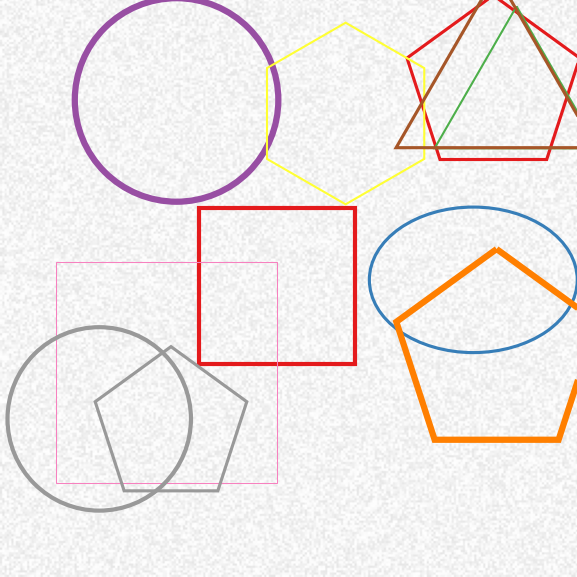[{"shape": "pentagon", "thickness": 1.5, "radius": 0.79, "center": [0.854, 0.85]}, {"shape": "square", "thickness": 2, "radius": 0.67, "center": [0.48, 0.504]}, {"shape": "oval", "thickness": 1.5, "radius": 0.9, "center": [0.82, 0.515]}, {"shape": "triangle", "thickness": 1, "radius": 0.82, "center": [0.894, 0.824]}, {"shape": "circle", "thickness": 3, "radius": 0.88, "center": [0.306, 0.826]}, {"shape": "pentagon", "thickness": 3, "radius": 0.91, "center": [0.86, 0.385]}, {"shape": "hexagon", "thickness": 1, "radius": 0.79, "center": [0.598, 0.803]}, {"shape": "triangle", "thickness": 1.5, "radius": 1.0, "center": [0.859, 0.843]}, {"shape": "square", "thickness": 0.5, "radius": 0.96, "center": [0.289, 0.354]}, {"shape": "circle", "thickness": 2, "radius": 0.79, "center": [0.172, 0.274]}, {"shape": "pentagon", "thickness": 1.5, "radius": 0.69, "center": [0.296, 0.261]}]